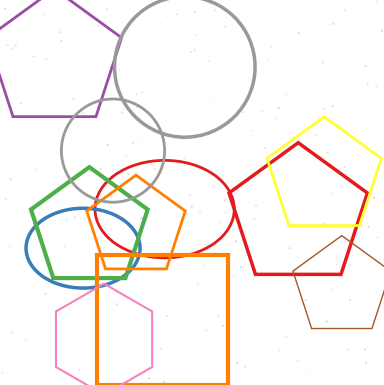[{"shape": "pentagon", "thickness": 2.5, "radius": 0.95, "center": [0.775, 0.44]}, {"shape": "oval", "thickness": 2, "radius": 0.9, "center": [0.428, 0.457]}, {"shape": "oval", "thickness": 2.5, "radius": 0.74, "center": [0.216, 0.355]}, {"shape": "pentagon", "thickness": 3, "radius": 0.8, "center": [0.232, 0.407]}, {"shape": "pentagon", "thickness": 2, "radius": 0.92, "center": [0.141, 0.845]}, {"shape": "pentagon", "thickness": 2, "radius": 0.67, "center": [0.353, 0.41]}, {"shape": "square", "thickness": 3, "radius": 0.85, "center": [0.423, 0.169]}, {"shape": "pentagon", "thickness": 2, "radius": 0.78, "center": [0.842, 0.54]}, {"shape": "pentagon", "thickness": 1, "radius": 0.67, "center": [0.888, 0.255]}, {"shape": "hexagon", "thickness": 1.5, "radius": 0.72, "center": [0.27, 0.119]}, {"shape": "circle", "thickness": 2.5, "radius": 0.91, "center": [0.48, 0.826]}, {"shape": "circle", "thickness": 2, "radius": 0.67, "center": [0.293, 0.609]}]